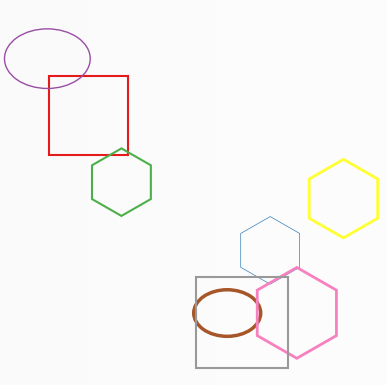[{"shape": "square", "thickness": 1.5, "radius": 0.51, "center": [0.229, 0.7]}, {"shape": "hexagon", "thickness": 0.5, "radius": 0.44, "center": [0.697, 0.35]}, {"shape": "hexagon", "thickness": 1.5, "radius": 0.44, "center": [0.313, 0.527]}, {"shape": "oval", "thickness": 1, "radius": 0.55, "center": [0.122, 0.848]}, {"shape": "hexagon", "thickness": 2, "radius": 0.51, "center": [0.886, 0.484]}, {"shape": "oval", "thickness": 2.5, "radius": 0.43, "center": [0.586, 0.187]}, {"shape": "hexagon", "thickness": 2, "radius": 0.59, "center": [0.766, 0.187]}, {"shape": "square", "thickness": 1.5, "radius": 0.6, "center": [0.624, 0.162]}]